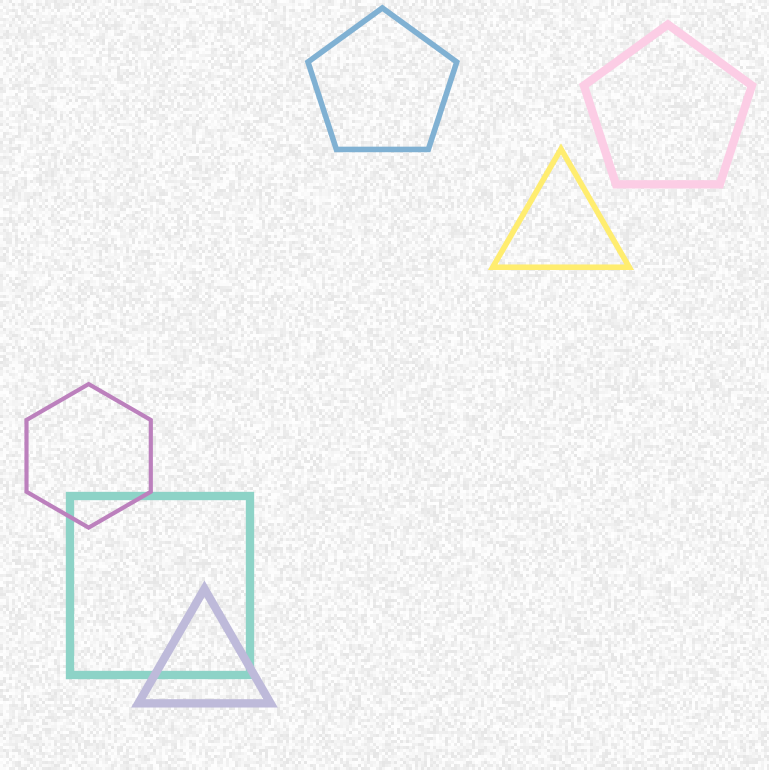[{"shape": "square", "thickness": 3, "radius": 0.58, "center": [0.208, 0.24]}, {"shape": "triangle", "thickness": 3, "radius": 0.5, "center": [0.266, 0.136]}, {"shape": "pentagon", "thickness": 2, "radius": 0.51, "center": [0.497, 0.888]}, {"shape": "pentagon", "thickness": 3, "radius": 0.57, "center": [0.867, 0.853]}, {"shape": "hexagon", "thickness": 1.5, "radius": 0.47, "center": [0.115, 0.408]}, {"shape": "triangle", "thickness": 2, "radius": 0.51, "center": [0.729, 0.704]}]